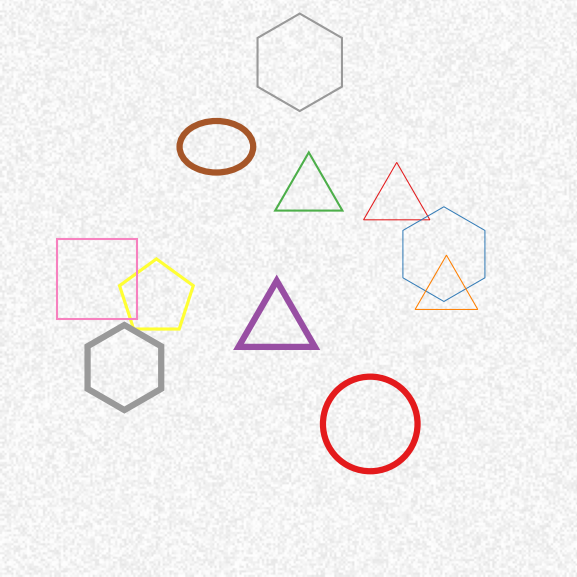[{"shape": "circle", "thickness": 3, "radius": 0.41, "center": [0.641, 0.265]}, {"shape": "triangle", "thickness": 0.5, "radius": 0.33, "center": [0.687, 0.652]}, {"shape": "hexagon", "thickness": 0.5, "radius": 0.41, "center": [0.769, 0.559]}, {"shape": "triangle", "thickness": 1, "radius": 0.34, "center": [0.535, 0.668]}, {"shape": "triangle", "thickness": 3, "radius": 0.38, "center": [0.479, 0.437]}, {"shape": "triangle", "thickness": 0.5, "radius": 0.31, "center": [0.773, 0.495]}, {"shape": "pentagon", "thickness": 1.5, "radius": 0.34, "center": [0.271, 0.484]}, {"shape": "oval", "thickness": 3, "radius": 0.32, "center": [0.375, 0.745]}, {"shape": "square", "thickness": 1, "radius": 0.35, "center": [0.168, 0.516]}, {"shape": "hexagon", "thickness": 3, "radius": 0.37, "center": [0.215, 0.363]}, {"shape": "hexagon", "thickness": 1, "radius": 0.42, "center": [0.519, 0.891]}]